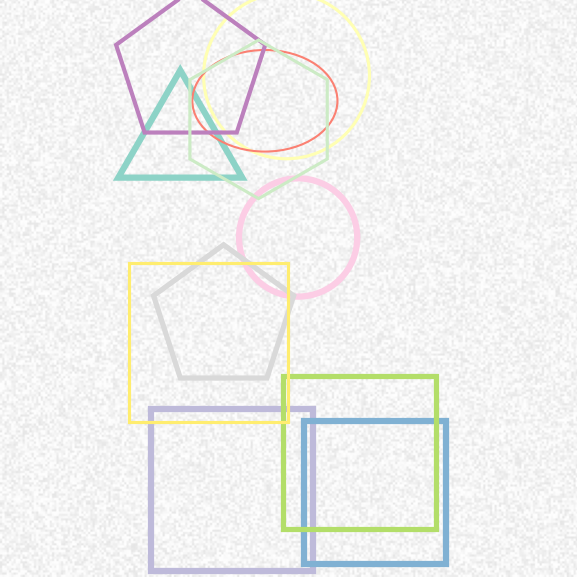[{"shape": "triangle", "thickness": 3, "radius": 0.62, "center": [0.312, 0.754]}, {"shape": "circle", "thickness": 1.5, "radius": 0.72, "center": [0.496, 0.868]}, {"shape": "square", "thickness": 3, "radius": 0.7, "center": [0.402, 0.15]}, {"shape": "oval", "thickness": 1, "radius": 0.63, "center": [0.459, 0.825]}, {"shape": "square", "thickness": 3, "radius": 0.62, "center": [0.649, 0.147]}, {"shape": "square", "thickness": 2.5, "radius": 0.66, "center": [0.622, 0.216]}, {"shape": "circle", "thickness": 3, "radius": 0.51, "center": [0.516, 0.588]}, {"shape": "pentagon", "thickness": 2.5, "radius": 0.64, "center": [0.387, 0.448]}, {"shape": "pentagon", "thickness": 2, "radius": 0.68, "center": [0.33, 0.879]}, {"shape": "hexagon", "thickness": 1.5, "radius": 0.69, "center": [0.448, 0.793]}, {"shape": "square", "thickness": 1.5, "radius": 0.69, "center": [0.361, 0.406]}]